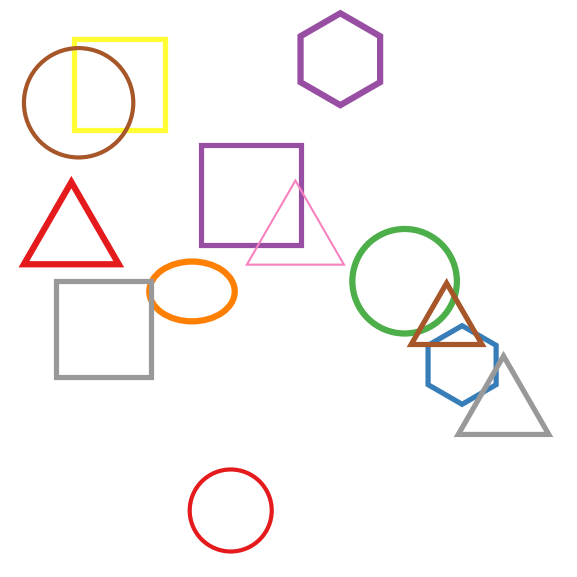[{"shape": "triangle", "thickness": 3, "radius": 0.47, "center": [0.124, 0.589]}, {"shape": "circle", "thickness": 2, "radius": 0.36, "center": [0.4, 0.115]}, {"shape": "hexagon", "thickness": 2.5, "radius": 0.34, "center": [0.8, 0.367]}, {"shape": "circle", "thickness": 3, "radius": 0.45, "center": [0.701, 0.512]}, {"shape": "square", "thickness": 2.5, "radius": 0.43, "center": [0.435, 0.661]}, {"shape": "hexagon", "thickness": 3, "radius": 0.4, "center": [0.589, 0.897]}, {"shape": "oval", "thickness": 3, "radius": 0.37, "center": [0.333, 0.494]}, {"shape": "square", "thickness": 2.5, "radius": 0.39, "center": [0.207, 0.852]}, {"shape": "triangle", "thickness": 2.5, "radius": 0.35, "center": [0.773, 0.438]}, {"shape": "circle", "thickness": 2, "radius": 0.47, "center": [0.136, 0.821]}, {"shape": "triangle", "thickness": 1, "radius": 0.49, "center": [0.512, 0.589]}, {"shape": "square", "thickness": 2.5, "radius": 0.41, "center": [0.179, 0.429]}, {"shape": "triangle", "thickness": 2.5, "radius": 0.45, "center": [0.872, 0.292]}]